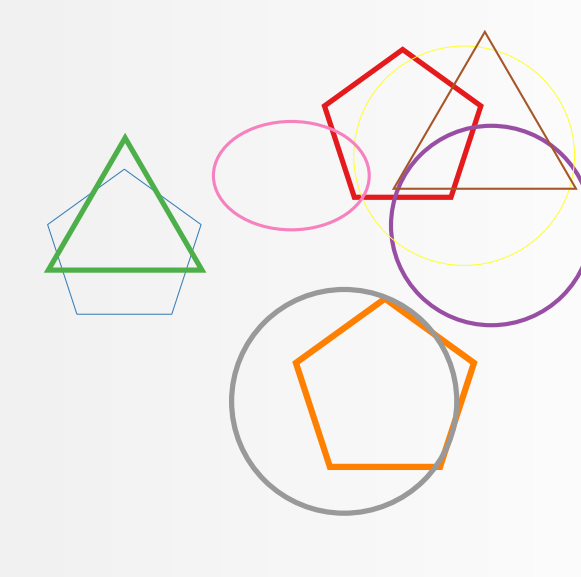[{"shape": "pentagon", "thickness": 2.5, "radius": 0.71, "center": [0.693, 0.772]}, {"shape": "pentagon", "thickness": 0.5, "radius": 0.69, "center": [0.214, 0.567]}, {"shape": "triangle", "thickness": 2.5, "radius": 0.76, "center": [0.215, 0.608]}, {"shape": "circle", "thickness": 2, "radius": 0.86, "center": [0.845, 0.609]}, {"shape": "pentagon", "thickness": 3, "radius": 0.81, "center": [0.662, 0.321]}, {"shape": "circle", "thickness": 0.5, "radius": 0.95, "center": [0.799, 0.729]}, {"shape": "triangle", "thickness": 1, "radius": 0.91, "center": [0.834, 0.763]}, {"shape": "oval", "thickness": 1.5, "radius": 0.67, "center": [0.501, 0.695]}, {"shape": "circle", "thickness": 2.5, "radius": 0.97, "center": [0.592, 0.304]}]